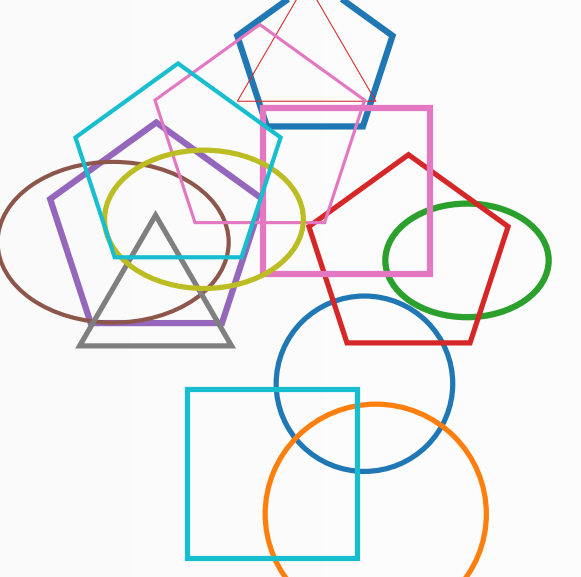[{"shape": "circle", "thickness": 2.5, "radius": 0.76, "center": [0.627, 0.335]}, {"shape": "pentagon", "thickness": 3, "radius": 0.7, "center": [0.542, 0.894]}, {"shape": "circle", "thickness": 2.5, "radius": 0.95, "center": [0.646, 0.109]}, {"shape": "oval", "thickness": 3, "radius": 0.7, "center": [0.803, 0.548]}, {"shape": "pentagon", "thickness": 2.5, "radius": 0.9, "center": [0.703, 0.551]}, {"shape": "triangle", "thickness": 0.5, "radius": 0.69, "center": [0.527, 0.893]}, {"shape": "pentagon", "thickness": 3, "radius": 0.96, "center": [0.269, 0.595]}, {"shape": "oval", "thickness": 2, "radius": 0.99, "center": [0.195, 0.58]}, {"shape": "pentagon", "thickness": 1.5, "radius": 0.95, "center": [0.447, 0.767]}, {"shape": "square", "thickness": 3, "radius": 0.72, "center": [0.596, 0.669]}, {"shape": "triangle", "thickness": 2.5, "radius": 0.75, "center": [0.268, 0.476]}, {"shape": "oval", "thickness": 2.5, "radius": 0.86, "center": [0.351, 0.619]}, {"shape": "square", "thickness": 2.5, "radius": 0.73, "center": [0.468, 0.179]}, {"shape": "pentagon", "thickness": 2, "radius": 0.93, "center": [0.306, 0.704]}]